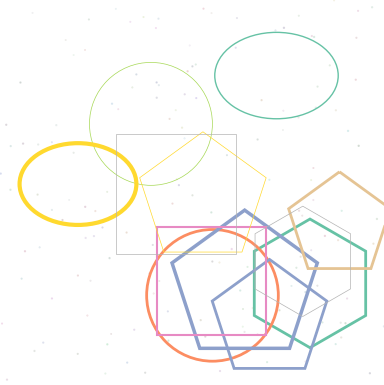[{"shape": "hexagon", "thickness": 2, "radius": 0.84, "center": [0.805, 0.264]}, {"shape": "oval", "thickness": 1, "radius": 0.8, "center": [0.718, 0.804]}, {"shape": "circle", "thickness": 2, "radius": 0.86, "center": [0.552, 0.233]}, {"shape": "pentagon", "thickness": 2.5, "radius": 0.99, "center": [0.635, 0.256]}, {"shape": "pentagon", "thickness": 2, "radius": 0.78, "center": [0.7, 0.17]}, {"shape": "square", "thickness": 1.5, "radius": 0.7, "center": [0.55, 0.27]}, {"shape": "circle", "thickness": 0.5, "radius": 0.8, "center": [0.392, 0.678]}, {"shape": "oval", "thickness": 3, "radius": 0.76, "center": [0.203, 0.522]}, {"shape": "pentagon", "thickness": 0.5, "radius": 0.86, "center": [0.527, 0.485]}, {"shape": "pentagon", "thickness": 2, "radius": 0.69, "center": [0.882, 0.415]}, {"shape": "square", "thickness": 0.5, "radius": 0.78, "center": [0.457, 0.497]}, {"shape": "hexagon", "thickness": 0.5, "radius": 0.72, "center": [0.786, 0.321]}]